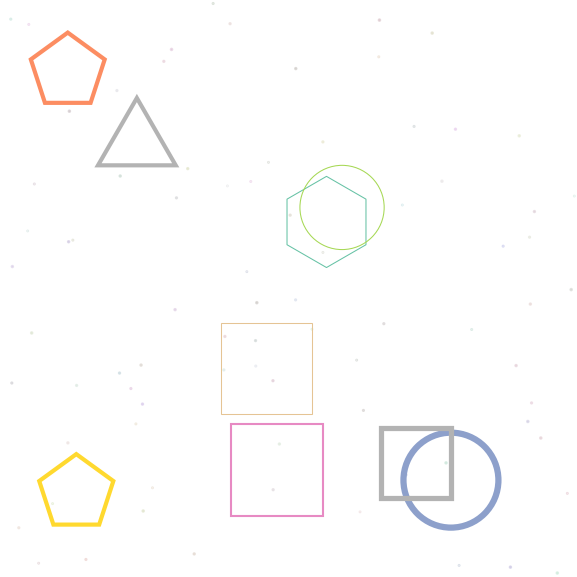[{"shape": "hexagon", "thickness": 0.5, "radius": 0.39, "center": [0.565, 0.615]}, {"shape": "pentagon", "thickness": 2, "radius": 0.34, "center": [0.117, 0.875]}, {"shape": "circle", "thickness": 3, "radius": 0.41, "center": [0.781, 0.168]}, {"shape": "square", "thickness": 1, "radius": 0.4, "center": [0.48, 0.185]}, {"shape": "circle", "thickness": 0.5, "radius": 0.36, "center": [0.592, 0.64]}, {"shape": "pentagon", "thickness": 2, "radius": 0.34, "center": [0.132, 0.145]}, {"shape": "square", "thickness": 0.5, "radius": 0.39, "center": [0.462, 0.36]}, {"shape": "square", "thickness": 2.5, "radius": 0.3, "center": [0.721, 0.197]}, {"shape": "triangle", "thickness": 2, "radius": 0.39, "center": [0.237, 0.752]}]